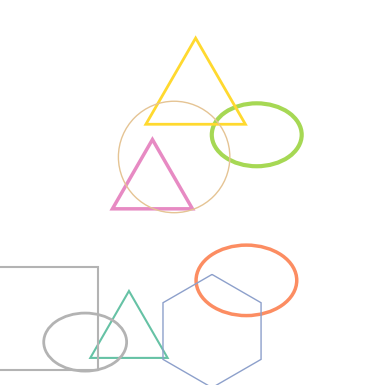[{"shape": "triangle", "thickness": 1.5, "radius": 0.58, "center": [0.335, 0.128]}, {"shape": "oval", "thickness": 2.5, "radius": 0.65, "center": [0.64, 0.272]}, {"shape": "hexagon", "thickness": 1, "radius": 0.74, "center": [0.551, 0.14]}, {"shape": "triangle", "thickness": 2.5, "radius": 0.6, "center": [0.396, 0.518]}, {"shape": "oval", "thickness": 3, "radius": 0.58, "center": [0.667, 0.65]}, {"shape": "triangle", "thickness": 2, "radius": 0.75, "center": [0.508, 0.752]}, {"shape": "circle", "thickness": 1, "radius": 0.72, "center": [0.452, 0.592]}, {"shape": "oval", "thickness": 2, "radius": 0.54, "center": [0.221, 0.111]}, {"shape": "square", "thickness": 1.5, "radius": 0.67, "center": [0.12, 0.173]}]